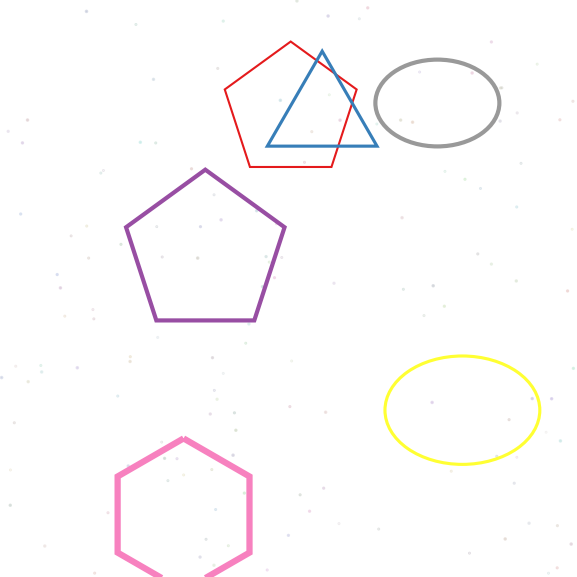[{"shape": "pentagon", "thickness": 1, "radius": 0.6, "center": [0.503, 0.807]}, {"shape": "triangle", "thickness": 1.5, "radius": 0.55, "center": [0.558, 0.801]}, {"shape": "pentagon", "thickness": 2, "radius": 0.72, "center": [0.356, 0.561]}, {"shape": "oval", "thickness": 1.5, "radius": 0.67, "center": [0.801, 0.289]}, {"shape": "hexagon", "thickness": 3, "radius": 0.66, "center": [0.318, 0.108]}, {"shape": "oval", "thickness": 2, "radius": 0.54, "center": [0.757, 0.821]}]